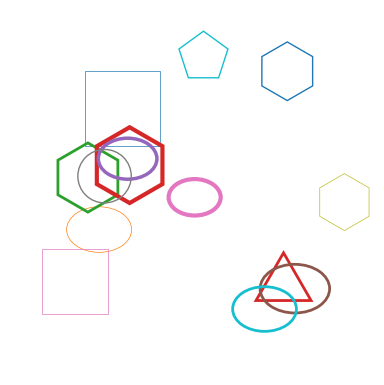[{"shape": "hexagon", "thickness": 1, "radius": 0.38, "center": [0.746, 0.815]}, {"shape": "square", "thickness": 0.5, "radius": 0.49, "center": [0.318, 0.718]}, {"shape": "oval", "thickness": 0.5, "radius": 0.42, "center": [0.258, 0.404]}, {"shape": "hexagon", "thickness": 2, "radius": 0.45, "center": [0.228, 0.539]}, {"shape": "hexagon", "thickness": 3, "radius": 0.49, "center": [0.337, 0.571]}, {"shape": "triangle", "thickness": 2, "radius": 0.41, "center": [0.736, 0.261]}, {"shape": "oval", "thickness": 2.5, "radius": 0.38, "center": [0.331, 0.588]}, {"shape": "oval", "thickness": 2, "radius": 0.45, "center": [0.766, 0.25]}, {"shape": "oval", "thickness": 3, "radius": 0.34, "center": [0.506, 0.488]}, {"shape": "square", "thickness": 0.5, "radius": 0.43, "center": [0.194, 0.269]}, {"shape": "circle", "thickness": 1, "radius": 0.35, "center": [0.272, 0.542]}, {"shape": "hexagon", "thickness": 0.5, "radius": 0.37, "center": [0.895, 0.475]}, {"shape": "oval", "thickness": 2, "radius": 0.41, "center": [0.687, 0.197]}, {"shape": "pentagon", "thickness": 1, "radius": 0.33, "center": [0.529, 0.852]}]